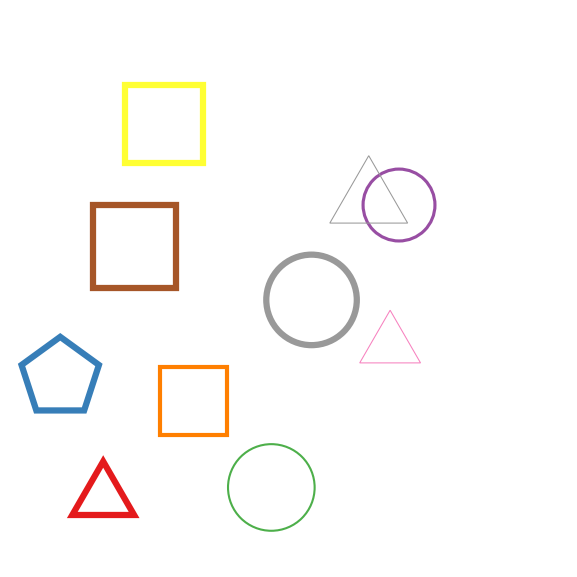[{"shape": "triangle", "thickness": 3, "radius": 0.31, "center": [0.179, 0.138]}, {"shape": "pentagon", "thickness": 3, "radius": 0.35, "center": [0.104, 0.345]}, {"shape": "circle", "thickness": 1, "radius": 0.37, "center": [0.47, 0.155]}, {"shape": "circle", "thickness": 1.5, "radius": 0.31, "center": [0.691, 0.644]}, {"shape": "square", "thickness": 2, "radius": 0.29, "center": [0.335, 0.305]}, {"shape": "square", "thickness": 3, "radius": 0.34, "center": [0.283, 0.785]}, {"shape": "square", "thickness": 3, "radius": 0.36, "center": [0.234, 0.572]}, {"shape": "triangle", "thickness": 0.5, "radius": 0.3, "center": [0.676, 0.401]}, {"shape": "triangle", "thickness": 0.5, "radius": 0.39, "center": [0.638, 0.652]}, {"shape": "circle", "thickness": 3, "radius": 0.39, "center": [0.539, 0.48]}]